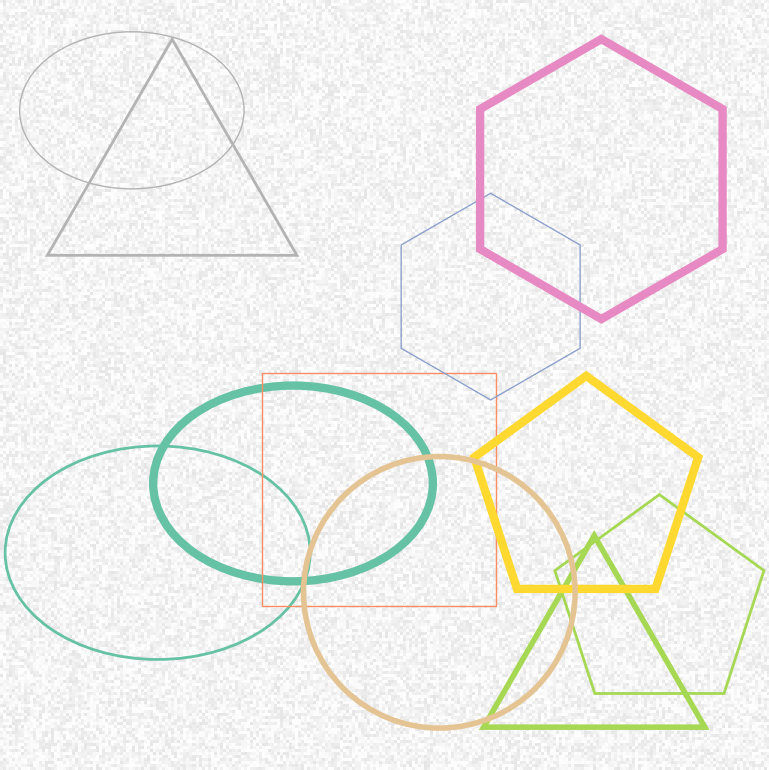[{"shape": "oval", "thickness": 1, "radius": 0.99, "center": [0.205, 0.282]}, {"shape": "oval", "thickness": 3, "radius": 0.91, "center": [0.381, 0.372]}, {"shape": "square", "thickness": 0.5, "radius": 0.76, "center": [0.492, 0.364]}, {"shape": "hexagon", "thickness": 0.5, "radius": 0.67, "center": [0.637, 0.615]}, {"shape": "hexagon", "thickness": 3, "radius": 0.91, "center": [0.781, 0.767]}, {"shape": "triangle", "thickness": 2, "radius": 0.83, "center": [0.772, 0.139]}, {"shape": "pentagon", "thickness": 1, "radius": 0.71, "center": [0.856, 0.215]}, {"shape": "pentagon", "thickness": 3, "radius": 0.76, "center": [0.761, 0.359]}, {"shape": "circle", "thickness": 2, "radius": 0.88, "center": [0.571, 0.231]}, {"shape": "oval", "thickness": 0.5, "radius": 0.73, "center": [0.171, 0.857]}, {"shape": "triangle", "thickness": 1, "radius": 0.94, "center": [0.224, 0.762]}]